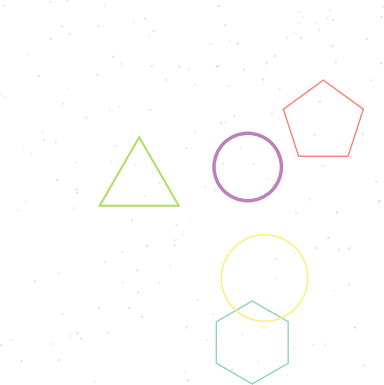[{"shape": "hexagon", "thickness": 1, "radius": 0.54, "center": [0.655, 0.11]}, {"shape": "pentagon", "thickness": 1, "radius": 0.55, "center": [0.84, 0.683]}, {"shape": "triangle", "thickness": 1.5, "radius": 0.59, "center": [0.362, 0.525]}, {"shape": "circle", "thickness": 2.5, "radius": 0.44, "center": [0.643, 0.566]}, {"shape": "circle", "thickness": 1, "radius": 0.56, "center": [0.687, 0.278]}]